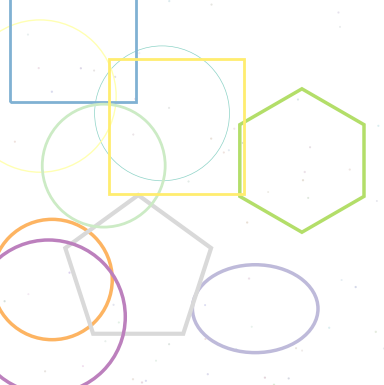[{"shape": "circle", "thickness": 0.5, "radius": 0.88, "center": [0.421, 0.706]}, {"shape": "circle", "thickness": 1, "radius": 0.99, "center": [0.104, 0.75]}, {"shape": "oval", "thickness": 2.5, "radius": 0.82, "center": [0.663, 0.198]}, {"shape": "square", "thickness": 2, "radius": 0.82, "center": [0.189, 0.9]}, {"shape": "circle", "thickness": 2.5, "radius": 0.78, "center": [0.135, 0.274]}, {"shape": "hexagon", "thickness": 2.5, "radius": 0.93, "center": [0.784, 0.583]}, {"shape": "pentagon", "thickness": 3, "radius": 1.0, "center": [0.359, 0.294]}, {"shape": "circle", "thickness": 2.5, "radius": 1.0, "center": [0.126, 0.177]}, {"shape": "circle", "thickness": 2, "radius": 0.8, "center": [0.269, 0.57]}, {"shape": "square", "thickness": 2, "radius": 0.88, "center": [0.459, 0.671]}]